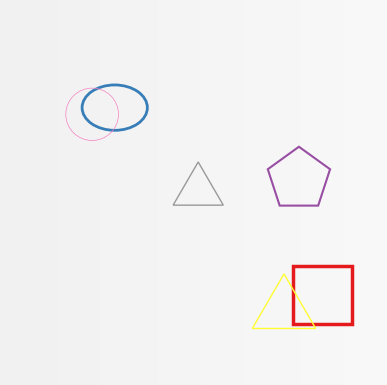[{"shape": "square", "thickness": 2.5, "radius": 0.38, "center": [0.832, 0.233]}, {"shape": "oval", "thickness": 2, "radius": 0.42, "center": [0.296, 0.72]}, {"shape": "pentagon", "thickness": 1.5, "radius": 0.42, "center": [0.771, 0.534]}, {"shape": "triangle", "thickness": 1, "radius": 0.47, "center": [0.733, 0.194]}, {"shape": "circle", "thickness": 0.5, "radius": 0.34, "center": [0.238, 0.703]}, {"shape": "triangle", "thickness": 1, "radius": 0.37, "center": [0.511, 0.505]}]